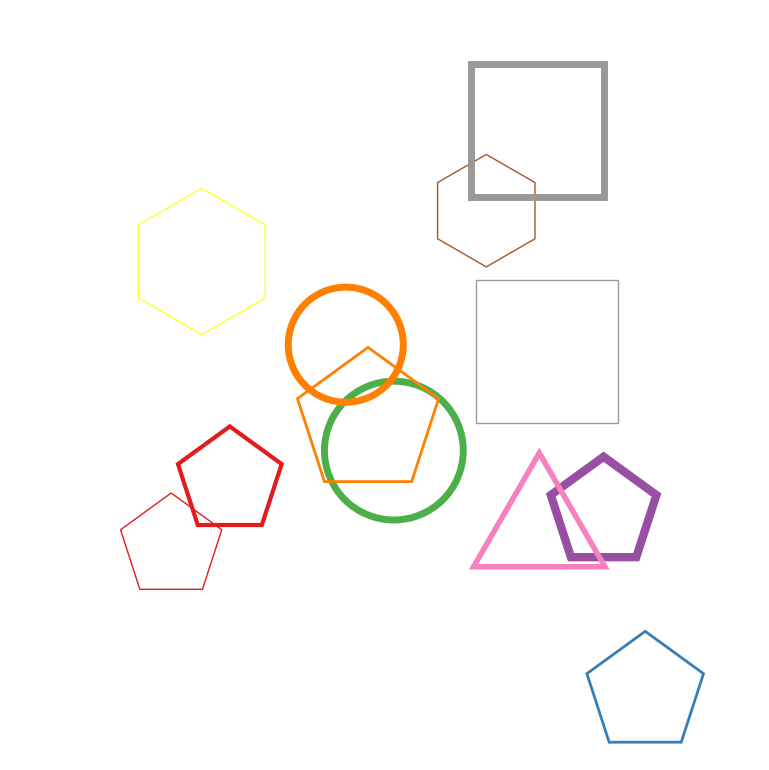[{"shape": "pentagon", "thickness": 1.5, "radius": 0.35, "center": [0.298, 0.375]}, {"shape": "pentagon", "thickness": 0.5, "radius": 0.35, "center": [0.222, 0.291]}, {"shape": "pentagon", "thickness": 1, "radius": 0.4, "center": [0.838, 0.101]}, {"shape": "circle", "thickness": 2.5, "radius": 0.45, "center": [0.512, 0.415]}, {"shape": "pentagon", "thickness": 3, "radius": 0.36, "center": [0.784, 0.335]}, {"shape": "pentagon", "thickness": 1, "radius": 0.48, "center": [0.478, 0.452]}, {"shape": "circle", "thickness": 2.5, "radius": 0.37, "center": [0.449, 0.552]}, {"shape": "hexagon", "thickness": 0.5, "radius": 0.48, "center": [0.262, 0.66]}, {"shape": "hexagon", "thickness": 0.5, "radius": 0.36, "center": [0.632, 0.726]}, {"shape": "triangle", "thickness": 2, "radius": 0.49, "center": [0.7, 0.313]}, {"shape": "square", "thickness": 0.5, "radius": 0.46, "center": [0.71, 0.544]}, {"shape": "square", "thickness": 2.5, "radius": 0.43, "center": [0.698, 0.831]}]